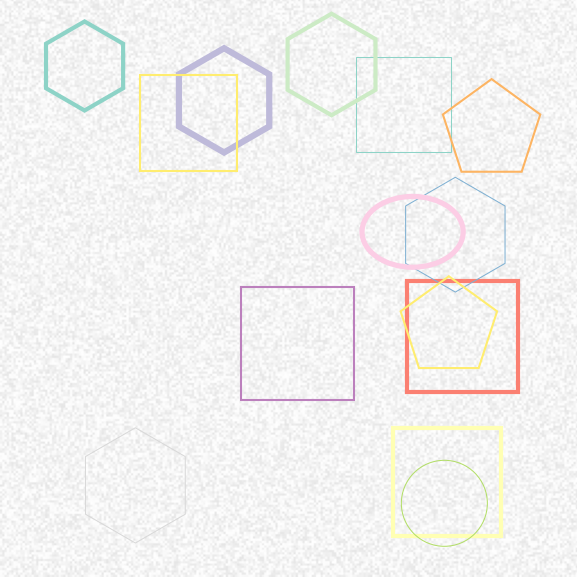[{"shape": "hexagon", "thickness": 2, "radius": 0.39, "center": [0.146, 0.885]}, {"shape": "square", "thickness": 0.5, "radius": 0.41, "center": [0.699, 0.818]}, {"shape": "square", "thickness": 2, "radius": 0.47, "center": [0.775, 0.165]}, {"shape": "hexagon", "thickness": 3, "radius": 0.45, "center": [0.388, 0.825]}, {"shape": "square", "thickness": 2, "radius": 0.48, "center": [0.801, 0.416]}, {"shape": "hexagon", "thickness": 0.5, "radius": 0.5, "center": [0.788, 0.593]}, {"shape": "pentagon", "thickness": 1, "radius": 0.44, "center": [0.851, 0.774]}, {"shape": "circle", "thickness": 0.5, "radius": 0.37, "center": [0.769, 0.128]}, {"shape": "oval", "thickness": 2.5, "radius": 0.44, "center": [0.714, 0.598]}, {"shape": "hexagon", "thickness": 0.5, "radius": 0.5, "center": [0.234, 0.159]}, {"shape": "square", "thickness": 1, "radius": 0.49, "center": [0.515, 0.404]}, {"shape": "hexagon", "thickness": 2, "radius": 0.44, "center": [0.574, 0.887]}, {"shape": "square", "thickness": 1, "radius": 0.42, "center": [0.326, 0.786]}, {"shape": "pentagon", "thickness": 1, "radius": 0.44, "center": [0.777, 0.433]}]